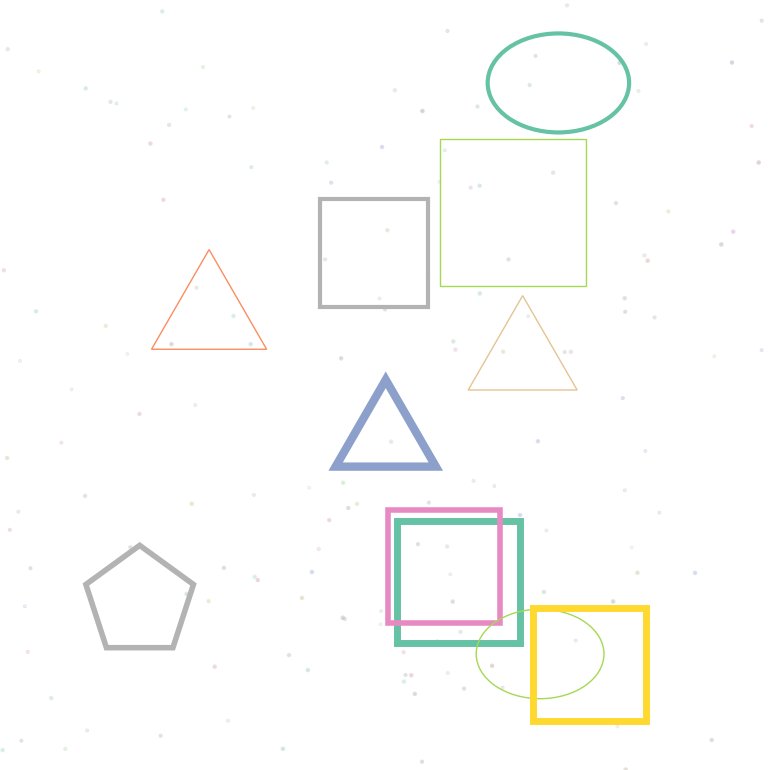[{"shape": "oval", "thickness": 1.5, "radius": 0.46, "center": [0.725, 0.892]}, {"shape": "square", "thickness": 2.5, "radius": 0.4, "center": [0.596, 0.245]}, {"shape": "triangle", "thickness": 0.5, "radius": 0.43, "center": [0.272, 0.59]}, {"shape": "triangle", "thickness": 3, "radius": 0.38, "center": [0.501, 0.432]}, {"shape": "square", "thickness": 2, "radius": 0.36, "center": [0.577, 0.264]}, {"shape": "oval", "thickness": 0.5, "radius": 0.41, "center": [0.701, 0.151]}, {"shape": "square", "thickness": 0.5, "radius": 0.48, "center": [0.666, 0.724]}, {"shape": "square", "thickness": 2.5, "radius": 0.37, "center": [0.766, 0.136]}, {"shape": "triangle", "thickness": 0.5, "radius": 0.41, "center": [0.679, 0.534]}, {"shape": "square", "thickness": 1.5, "radius": 0.35, "center": [0.486, 0.671]}, {"shape": "pentagon", "thickness": 2, "radius": 0.37, "center": [0.181, 0.218]}]